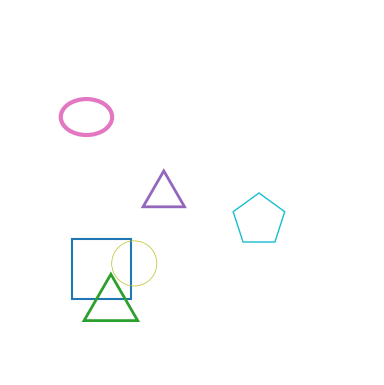[{"shape": "square", "thickness": 1.5, "radius": 0.39, "center": [0.264, 0.301]}, {"shape": "triangle", "thickness": 2, "radius": 0.4, "center": [0.288, 0.207]}, {"shape": "triangle", "thickness": 2, "radius": 0.31, "center": [0.425, 0.494]}, {"shape": "oval", "thickness": 3, "radius": 0.33, "center": [0.225, 0.696]}, {"shape": "circle", "thickness": 0.5, "radius": 0.29, "center": [0.349, 0.316]}, {"shape": "pentagon", "thickness": 1, "radius": 0.35, "center": [0.673, 0.428]}]